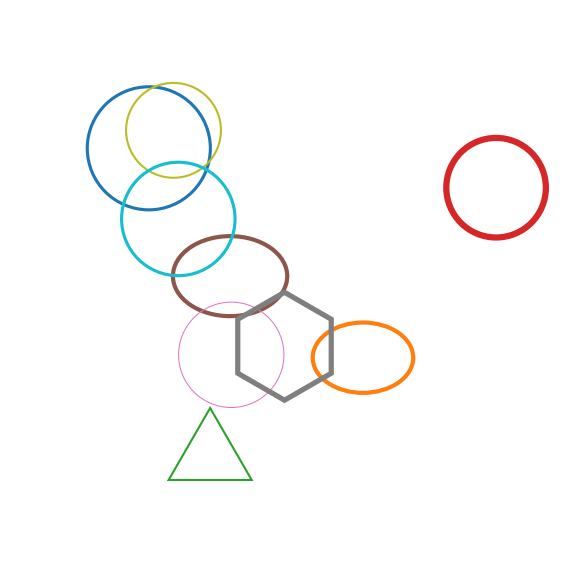[{"shape": "circle", "thickness": 1.5, "radius": 0.53, "center": [0.258, 0.742]}, {"shape": "oval", "thickness": 2, "radius": 0.44, "center": [0.629, 0.38]}, {"shape": "triangle", "thickness": 1, "radius": 0.42, "center": [0.364, 0.21]}, {"shape": "circle", "thickness": 3, "radius": 0.43, "center": [0.859, 0.674]}, {"shape": "oval", "thickness": 2, "radius": 0.49, "center": [0.398, 0.521]}, {"shape": "circle", "thickness": 0.5, "radius": 0.46, "center": [0.4, 0.385]}, {"shape": "hexagon", "thickness": 2.5, "radius": 0.47, "center": [0.493, 0.4]}, {"shape": "circle", "thickness": 1, "radius": 0.41, "center": [0.3, 0.773]}, {"shape": "circle", "thickness": 1.5, "radius": 0.49, "center": [0.309, 0.62]}]